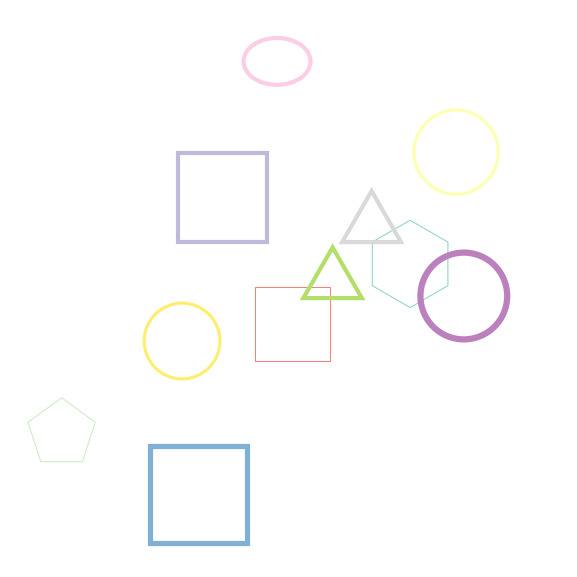[{"shape": "hexagon", "thickness": 0.5, "radius": 0.38, "center": [0.71, 0.542]}, {"shape": "circle", "thickness": 1.5, "radius": 0.36, "center": [0.79, 0.736]}, {"shape": "square", "thickness": 2, "radius": 0.39, "center": [0.385, 0.657]}, {"shape": "square", "thickness": 0.5, "radius": 0.32, "center": [0.507, 0.438]}, {"shape": "square", "thickness": 2.5, "radius": 0.42, "center": [0.343, 0.143]}, {"shape": "triangle", "thickness": 2, "radius": 0.29, "center": [0.576, 0.512]}, {"shape": "oval", "thickness": 2, "radius": 0.29, "center": [0.48, 0.893]}, {"shape": "triangle", "thickness": 2, "radius": 0.29, "center": [0.643, 0.609]}, {"shape": "circle", "thickness": 3, "radius": 0.38, "center": [0.803, 0.487]}, {"shape": "pentagon", "thickness": 0.5, "radius": 0.31, "center": [0.107, 0.249]}, {"shape": "circle", "thickness": 1.5, "radius": 0.33, "center": [0.315, 0.409]}]